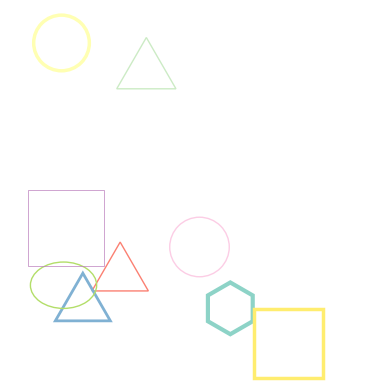[{"shape": "hexagon", "thickness": 3, "radius": 0.34, "center": [0.598, 0.199]}, {"shape": "circle", "thickness": 2.5, "radius": 0.36, "center": [0.16, 0.888]}, {"shape": "triangle", "thickness": 1, "radius": 0.42, "center": [0.312, 0.287]}, {"shape": "triangle", "thickness": 2, "radius": 0.41, "center": [0.215, 0.208]}, {"shape": "oval", "thickness": 1, "radius": 0.43, "center": [0.165, 0.259]}, {"shape": "circle", "thickness": 1, "radius": 0.39, "center": [0.518, 0.358]}, {"shape": "square", "thickness": 0.5, "radius": 0.49, "center": [0.173, 0.408]}, {"shape": "triangle", "thickness": 1, "radius": 0.44, "center": [0.38, 0.814]}, {"shape": "square", "thickness": 2.5, "radius": 0.45, "center": [0.75, 0.107]}]